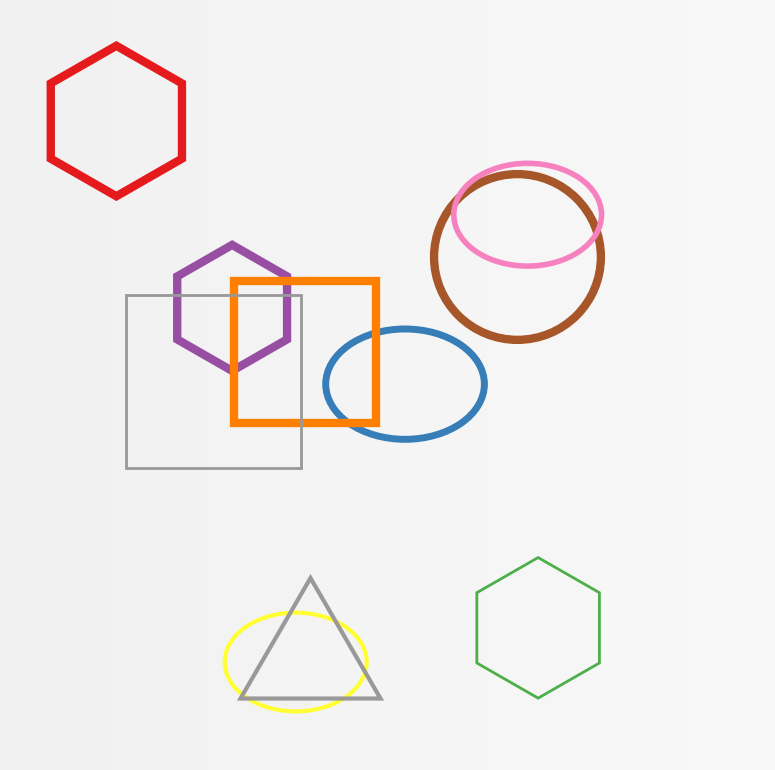[{"shape": "hexagon", "thickness": 3, "radius": 0.49, "center": [0.15, 0.843]}, {"shape": "oval", "thickness": 2.5, "radius": 0.51, "center": [0.523, 0.501]}, {"shape": "hexagon", "thickness": 1, "radius": 0.46, "center": [0.694, 0.185]}, {"shape": "hexagon", "thickness": 3, "radius": 0.41, "center": [0.3, 0.6]}, {"shape": "square", "thickness": 3, "radius": 0.46, "center": [0.394, 0.543]}, {"shape": "oval", "thickness": 1.5, "radius": 0.46, "center": [0.382, 0.14]}, {"shape": "circle", "thickness": 3, "radius": 0.54, "center": [0.668, 0.666]}, {"shape": "oval", "thickness": 2, "radius": 0.48, "center": [0.681, 0.721]}, {"shape": "triangle", "thickness": 1.5, "radius": 0.52, "center": [0.401, 0.145]}, {"shape": "square", "thickness": 1, "radius": 0.56, "center": [0.276, 0.505]}]